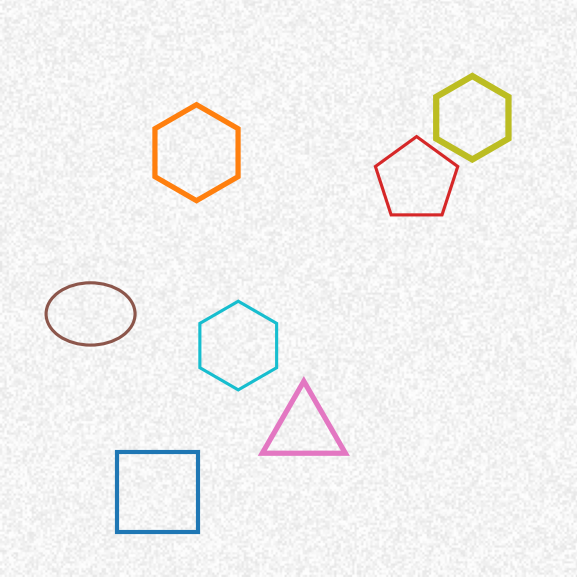[{"shape": "square", "thickness": 2, "radius": 0.35, "center": [0.273, 0.147]}, {"shape": "hexagon", "thickness": 2.5, "radius": 0.42, "center": [0.34, 0.735]}, {"shape": "pentagon", "thickness": 1.5, "radius": 0.37, "center": [0.721, 0.688]}, {"shape": "oval", "thickness": 1.5, "radius": 0.39, "center": [0.157, 0.456]}, {"shape": "triangle", "thickness": 2.5, "radius": 0.42, "center": [0.526, 0.256]}, {"shape": "hexagon", "thickness": 3, "radius": 0.36, "center": [0.818, 0.795]}, {"shape": "hexagon", "thickness": 1.5, "radius": 0.38, "center": [0.413, 0.401]}]